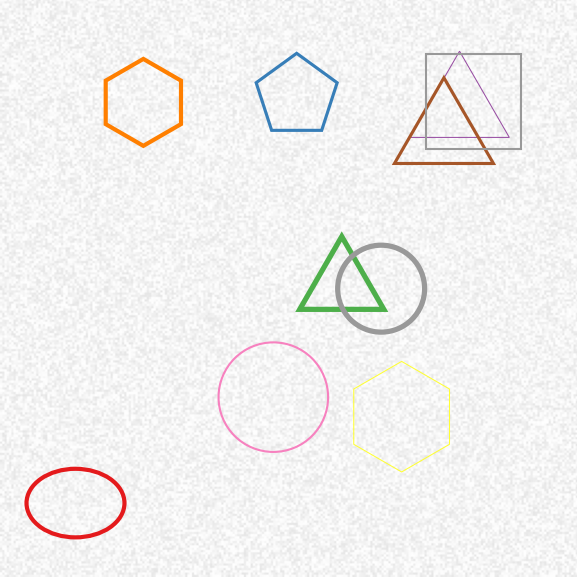[{"shape": "oval", "thickness": 2, "radius": 0.42, "center": [0.131, 0.128]}, {"shape": "pentagon", "thickness": 1.5, "radius": 0.37, "center": [0.514, 0.833]}, {"shape": "triangle", "thickness": 2.5, "radius": 0.42, "center": [0.592, 0.505]}, {"shape": "triangle", "thickness": 0.5, "radius": 0.5, "center": [0.796, 0.811]}, {"shape": "hexagon", "thickness": 2, "radius": 0.38, "center": [0.248, 0.822]}, {"shape": "hexagon", "thickness": 0.5, "radius": 0.48, "center": [0.695, 0.278]}, {"shape": "triangle", "thickness": 1.5, "radius": 0.49, "center": [0.769, 0.766]}, {"shape": "circle", "thickness": 1, "radius": 0.47, "center": [0.473, 0.311]}, {"shape": "square", "thickness": 1, "radius": 0.41, "center": [0.82, 0.823]}, {"shape": "circle", "thickness": 2.5, "radius": 0.38, "center": [0.66, 0.499]}]